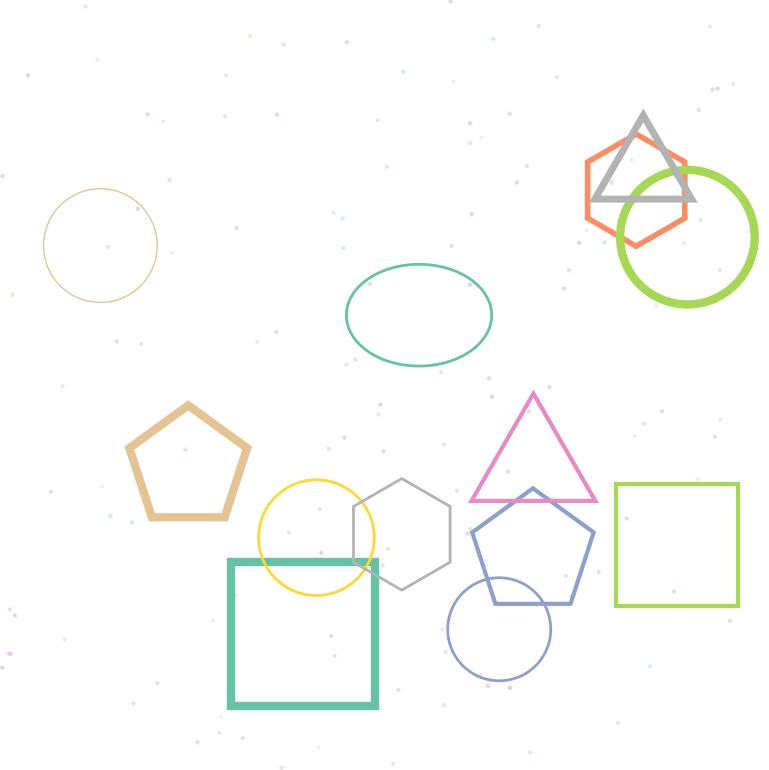[{"shape": "square", "thickness": 3, "radius": 0.47, "center": [0.393, 0.176]}, {"shape": "oval", "thickness": 1, "radius": 0.47, "center": [0.544, 0.591]}, {"shape": "hexagon", "thickness": 2, "radius": 0.36, "center": [0.826, 0.753]}, {"shape": "circle", "thickness": 1, "radius": 0.33, "center": [0.648, 0.183]}, {"shape": "pentagon", "thickness": 1.5, "radius": 0.41, "center": [0.692, 0.283]}, {"shape": "triangle", "thickness": 1.5, "radius": 0.46, "center": [0.693, 0.396]}, {"shape": "square", "thickness": 1.5, "radius": 0.4, "center": [0.879, 0.292]}, {"shape": "circle", "thickness": 3, "radius": 0.44, "center": [0.893, 0.692]}, {"shape": "circle", "thickness": 1, "radius": 0.38, "center": [0.411, 0.302]}, {"shape": "circle", "thickness": 0.5, "radius": 0.37, "center": [0.13, 0.681]}, {"shape": "pentagon", "thickness": 3, "radius": 0.4, "center": [0.244, 0.393]}, {"shape": "hexagon", "thickness": 1, "radius": 0.36, "center": [0.522, 0.306]}, {"shape": "triangle", "thickness": 2.5, "radius": 0.36, "center": [0.835, 0.778]}]